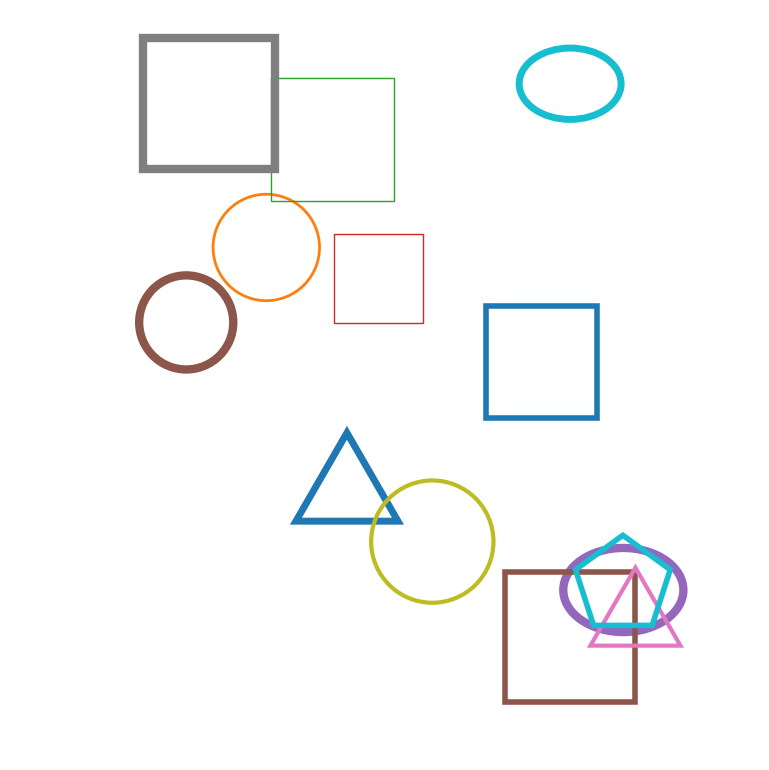[{"shape": "square", "thickness": 2, "radius": 0.36, "center": [0.703, 0.53]}, {"shape": "triangle", "thickness": 2.5, "radius": 0.38, "center": [0.451, 0.361]}, {"shape": "circle", "thickness": 1, "radius": 0.35, "center": [0.346, 0.679]}, {"shape": "square", "thickness": 0.5, "radius": 0.4, "center": [0.432, 0.819]}, {"shape": "square", "thickness": 0.5, "radius": 0.29, "center": [0.492, 0.639]}, {"shape": "oval", "thickness": 3, "radius": 0.39, "center": [0.81, 0.234]}, {"shape": "square", "thickness": 2, "radius": 0.42, "center": [0.74, 0.172]}, {"shape": "circle", "thickness": 3, "radius": 0.31, "center": [0.242, 0.581]}, {"shape": "triangle", "thickness": 1.5, "radius": 0.34, "center": [0.825, 0.195]}, {"shape": "square", "thickness": 3, "radius": 0.43, "center": [0.272, 0.865]}, {"shape": "circle", "thickness": 1.5, "radius": 0.4, "center": [0.561, 0.297]}, {"shape": "oval", "thickness": 2.5, "radius": 0.33, "center": [0.74, 0.891]}, {"shape": "pentagon", "thickness": 2, "radius": 0.32, "center": [0.809, 0.24]}]